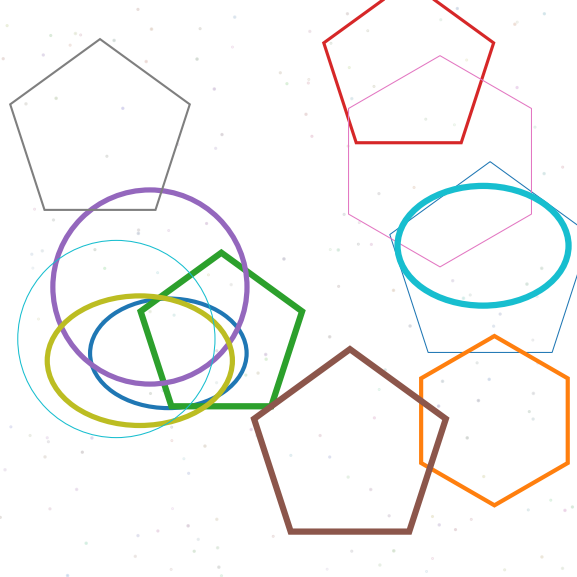[{"shape": "pentagon", "thickness": 0.5, "radius": 0.91, "center": [0.849, 0.537]}, {"shape": "oval", "thickness": 2, "radius": 0.68, "center": [0.292, 0.387]}, {"shape": "hexagon", "thickness": 2, "radius": 0.73, "center": [0.856, 0.271]}, {"shape": "pentagon", "thickness": 3, "radius": 0.73, "center": [0.383, 0.415]}, {"shape": "pentagon", "thickness": 1.5, "radius": 0.77, "center": [0.708, 0.877]}, {"shape": "circle", "thickness": 2.5, "radius": 0.84, "center": [0.26, 0.502]}, {"shape": "pentagon", "thickness": 3, "radius": 0.87, "center": [0.606, 0.22]}, {"shape": "hexagon", "thickness": 0.5, "radius": 0.91, "center": [0.762, 0.72]}, {"shape": "pentagon", "thickness": 1, "radius": 0.82, "center": [0.173, 0.768]}, {"shape": "oval", "thickness": 2.5, "radius": 0.8, "center": [0.242, 0.375]}, {"shape": "circle", "thickness": 0.5, "radius": 0.85, "center": [0.202, 0.412]}, {"shape": "oval", "thickness": 3, "radius": 0.74, "center": [0.836, 0.574]}]